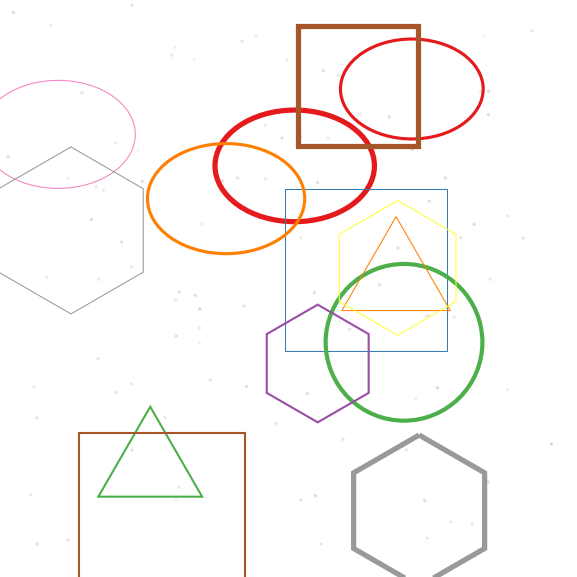[{"shape": "oval", "thickness": 1.5, "radius": 0.62, "center": [0.713, 0.845]}, {"shape": "oval", "thickness": 2.5, "radius": 0.69, "center": [0.51, 0.712]}, {"shape": "square", "thickness": 0.5, "radius": 0.7, "center": [0.633, 0.531]}, {"shape": "triangle", "thickness": 1, "radius": 0.52, "center": [0.26, 0.191]}, {"shape": "circle", "thickness": 2, "radius": 0.68, "center": [0.7, 0.406]}, {"shape": "hexagon", "thickness": 1, "radius": 0.51, "center": [0.55, 0.37]}, {"shape": "triangle", "thickness": 0.5, "radius": 0.54, "center": [0.686, 0.516]}, {"shape": "oval", "thickness": 1.5, "radius": 0.68, "center": [0.392, 0.655]}, {"shape": "hexagon", "thickness": 0.5, "radius": 0.58, "center": [0.689, 0.535]}, {"shape": "square", "thickness": 1, "radius": 0.72, "center": [0.28, 0.105]}, {"shape": "square", "thickness": 2.5, "radius": 0.52, "center": [0.62, 0.851]}, {"shape": "oval", "thickness": 0.5, "radius": 0.67, "center": [0.101, 0.766]}, {"shape": "hexagon", "thickness": 0.5, "radius": 0.72, "center": [0.123, 0.6]}, {"shape": "hexagon", "thickness": 2.5, "radius": 0.65, "center": [0.726, 0.115]}]